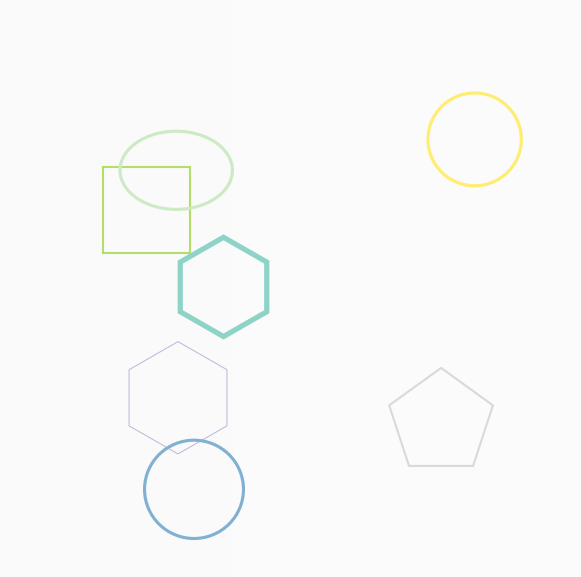[{"shape": "hexagon", "thickness": 2.5, "radius": 0.43, "center": [0.385, 0.502]}, {"shape": "hexagon", "thickness": 0.5, "radius": 0.49, "center": [0.306, 0.31]}, {"shape": "circle", "thickness": 1.5, "radius": 0.43, "center": [0.334, 0.152]}, {"shape": "square", "thickness": 1, "radius": 0.37, "center": [0.253, 0.636]}, {"shape": "pentagon", "thickness": 1, "radius": 0.47, "center": [0.759, 0.268]}, {"shape": "oval", "thickness": 1.5, "radius": 0.48, "center": [0.303, 0.704]}, {"shape": "circle", "thickness": 1.5, "radius": 0.4, "center": [0.817, 0.758]}]